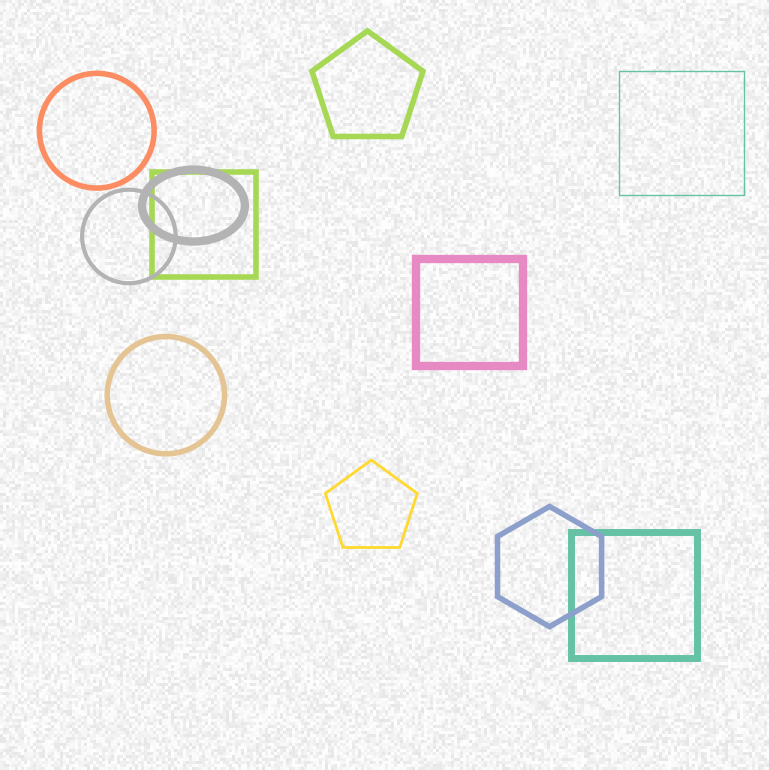[{"shape": "square", "thickness": 2.5, "radius": 0.41, "center": [0.824, 0.227]}, {"shape": "square", "thickness": 0.5, "radius": 0.4, "center": [0.885, 0.827]}, {"shape": "circle", "thickness": 2, "radius": 0.37, "center": [0.126, 0.83]}, {"shape": "hexagon", "thickness": 2, "radius": 0.39, "center": [0.714, 0.264]}, {"shape": "square", "thickness": 3, "radius": 0.35, "center": [0.609, 0.594]}, {"shape": "pentagon", "thickness": 2, "radius": 0.38, "center": [0.477, 0.884]}, {"shape": "square", "thickness": 2, "radius": 0.34, "center": [0.265, 0.708]}, {"shape": "pentagon", "thickness": 1, "radius": 0.31, "center": [0.482, 0.34]}, {"shape": "circle", "thickness": 2, "radius": 0.38, "center": [0.215, 0.487]}, {"shape": "oval", "thickness": 3, "radius": 0.33, "center": [0.251, 0.733]}, {"shape": "circle", "thickness": 1.5, "radius": 0.3, "center": [0.167, 0.693]}]